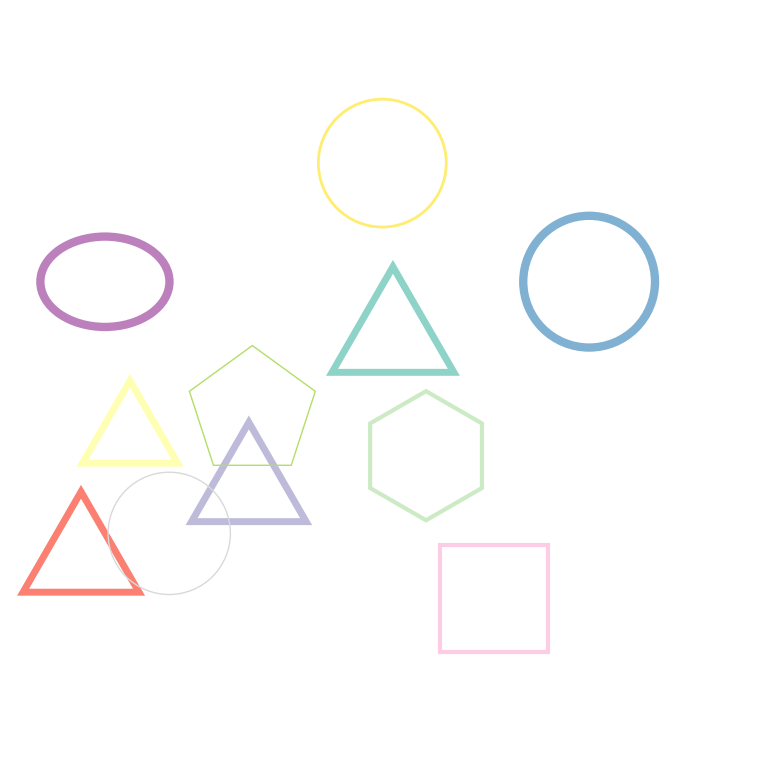[{"shape": "triangle", "thickness": 2.5, "radius": 0.46, "center": [0.51, 0.562]}, {"shape": "triangle", "thickness": 2.5, "radius": 0.36, "center": [0.169, 0.434]}, {"shape": "triangle", "thickness": 2.5, "radius": 0.43, "center": [0.323, 0.366]}, {"shape": "triangle", "thickness": 2.5, "radius": 0.43, "center": [0.105, 0.274]}, {"shape": "circle", "thickness": 3, "radius": 0.43, "center": [0.765, 0.634]}, {"shape": "pentagon", "thickness": 0.5, "radius": 0.43, "center": [0.328, 0.465]}, {"shape": "square", "thickness": 1.5, "radius": 0.35, "center": [0.641, 0.223]}, {"shape": "circle", "thickness": 0.5, "radius": 0.4, "center": [0.22, 0.307]}, {"shape": "oval", "thickness": 3, "radius": 0.42, "center": [0.136, 0.634]}, {"shape": "hexagon", "thickness": 1.5, "radius": 0.42, "center": [0.553, 0.408]}, {"shape": "circle", "thickness": 1, "radius": 0.42, "center": [0.497, 0.788]}]